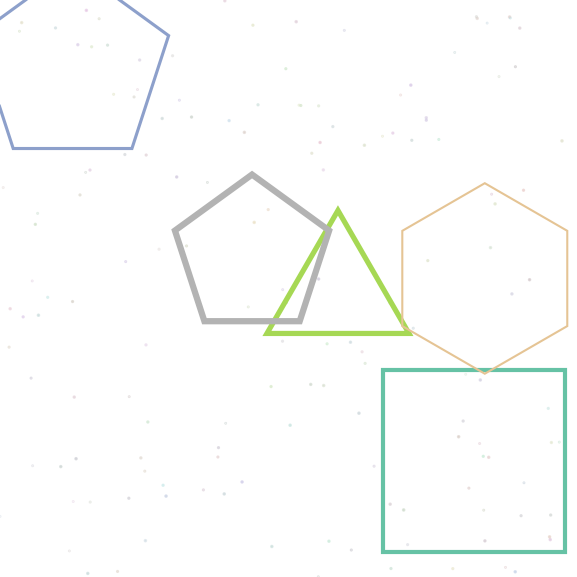[{"shape": "square", "thickness": 2, "radius": 0.79, "center": [0.821, 0.201]}, {"shape": "pentagon", "thickness": 1.5, "radius": 0.87, "center": [0.126, 0.883]}, {"shape": "triangle", "thickness": 2.5, "radius": 0.71, "center": [0.585, 0.493]}, {"shape": "hexagon", "thickness": 1, "radius": 0.82, "center": [0.839, 0.517]}, {"shape": "pentagon", "thickness": 3, "radius": 0.7, "center": [0.436, 0.557]}]